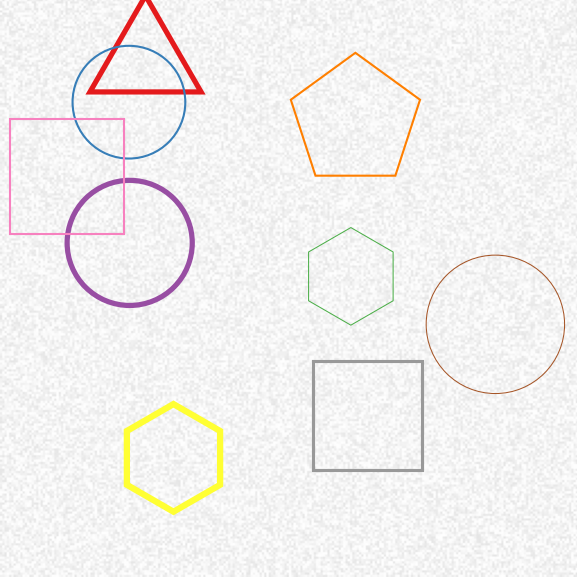[{"shape": "triangle", "thickness": 2.5, "radius": 0.56, "center": [0.252, 0.895]}, {"shape": "circle", "thickness": 1, "radius": 0.49, "center": [0.223, 0.822]}, {"shape": "hexagon", "thickness": 0.5, "radius": 0.42, "center": [0.608, 0.521]}, {"shape": "circle", "thickness": 2.5, "radius": 0.54, "center": [0.225, 0.579]}, {"shape": "pentagon", "thickness": 1, "radius": 0.59, "center": [0.615, 0.79]}, {"shape": "hexagon", "thickness": 3, "radius": 0.47, "center": [0.3, 0.206]}, {"shape": "circle", "thickness": 0.5, "radius": 0.6, "center": [0.858, 0.438]}, {"shape": "square", "thickness": 1, "radius": 0.5, "center": [0.116, 0.693]}, {"shape": "square", "thickness": 1.5, "radius": 0.47, "center": [0.637, 0.28]}]